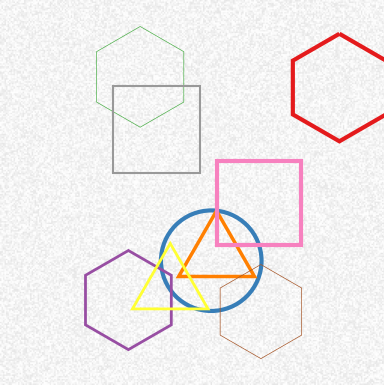[{"shape": "hexagon", "thickness": 3, "radius": 0.7, "center": [0.882, 0.773]}, {"shape": "circle", "thickness": 3, "radius": 0.65, "center": [0.549, 0.323]}, {"shape": "hexagon", "thickness": 0.5, "radius": 0.65, "center": [0.364, 0.8]}, {"shape": "hexagon", "thickness": 2, "radius": 0.64, "center": [0.333, 0.221]}, {"shape": "triangle", "thickness": 2.5, "radius": 0.57, "center": [0.562, 0.339]}, {"shape": "triangle", "thickness": 2, "radius": 0.57, "center": [0.442, 0.254]}, {"shape": "hexagon", "thickness": 0.5, "radius": 0.61, "center": [0.678, 0.191]}, {"shape": "square", "thickness": 3, "radius": 0.55, "center": [0.672, 0.474]}, {"shape": "square", "thickness": 1.5, "radius": 0.57, "center": [0.407, 0.664]}]